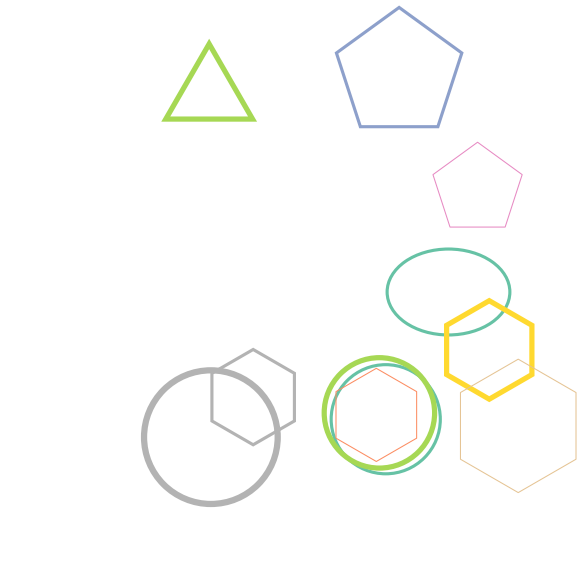[{"shape": "oval", "thickness": 1.5, "radius": 0.53, "center": [0.777, 0.494]}, {"shape": "circle", "thickness": 1.5, "radius": 0.47, "center": [0.668, 0.273]}, {"shape": "hexagon", "thickness": 0.5, "radius": 0.4, "center": [0.652, 0.281]}, {"shape": "pentagon", "thickness": 1.5, "radius": 0.57, "center": [0.691, 0.872]}, {"shape": "pentagon", "thickness": 0.5, "radius": 0.41, "center": [0.827, 0.672]}, {"shape": "triangle", "thickness": 2.5, "radius": 0.43, "center": [0.362, 0.836]}, {"shape": "circle", "thickness": 2.5, "radius": 0.48, "center": [0.657, 0.284]}, {"shape": "hexagon", "thickness": 2.5, "radius": 0.43, "center": [0.847, 0.393]}, {"shape": "hexagon", "thickness": 0.5, "radius": 0.58, "center": [0.897, 0.262]}, {"shape": "hexagon", "thickness": 1.5, "radius": 0.41, "center": [0.438, 0.311]}, {"shape": "circle", "thickness": 3, "radius": 0.58, "center": [0.365, 0.242]}]